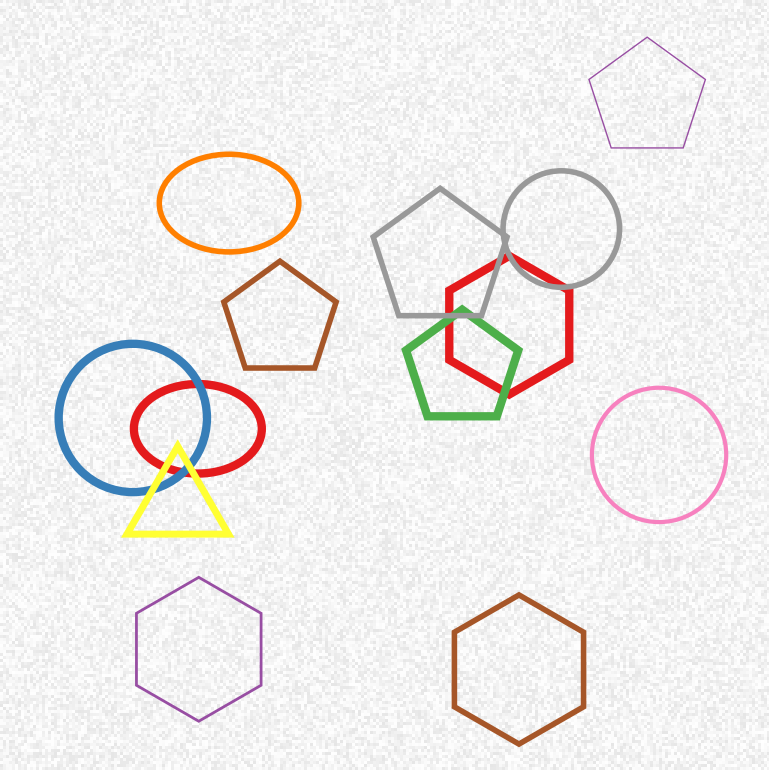[{"shape": "oval", "thickness": 3, "radius": 0.42, "center": [0.257, 0.443]}, {"shape": "hexagon", "thickness": 3, "radius": 0.45, "center": [0.661, 0.578]}, {"shape": "circle", "thickness": 3, "radius": 0.48, "center": [0.173, 0.457]}, {"shape": "pentagon", "thickness": 3, "radius": 0.38, "center": [0.6, 0.521]}, {"shape": "pentagon", "thickness": 0.5, "radius": 0.4, "center": [0.84, 0.872]}, {"shape": "hexagon", "thickness": 1, "radius": 0.47, "center": [0.258, 0.157]}, {"shape": "oval", "thickness": 2, "radius": 0.45, "center": [0.297, 0.736]}, {"shape": "triangle", "thickness": 2.5, "radius": 0.38, "center": [0.231, 0.344]}, {"shape": "pentagon", "thickness": 2, "radius": 0.38, "center": [0.364, 0.584]}, {"shape": "hexagon", "thickness": 2, "radius": 0.48, "center": [0.674, 0.131]}, {"shape": "circle", "thickness": 1.5, "radius": 0.44, "center": [0.856, 0.409]}, {"shape": "pentagon", "thickness": 2, "radius": 0.46, "center": [0.572, 0.664]}, {"shape": "circle", "thickness": 2, "radius": 0.38, "center": [0.729, 0.703]}]